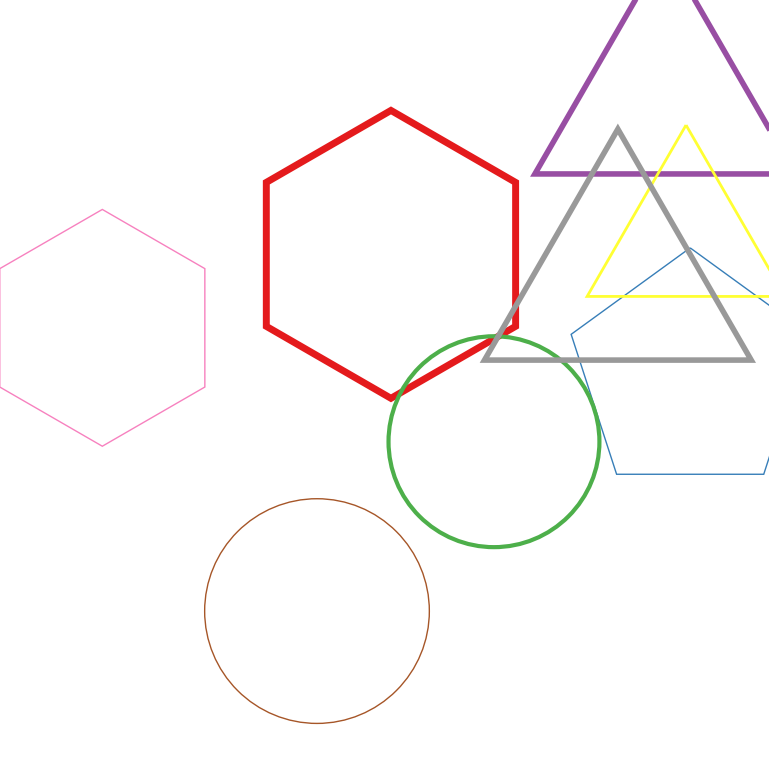[{"shape": "hexagon", "thickness": 2.5, "radius": 0.93, "center": [0.508, 0.67]}, {"shape": "pentagon", "thickness": 0.5, "radius": 0.81, "center": [0.896, 0.516]}, {"shape": "circle", "thickness": 1.5, "radius": 0.68, "center": [0.642, 0.426]}, {"shape": "triangle", "thickness": 2, "radius": 0.98, "center": [0.864, 0.872]}, {"shape": "triangle", "thickness": 1, "radius": 0.74, "center": [0.891, 0.689]}, {"shape": "circle", "thickness": 0.5, "radius": 0.73, "center": [0.412, 0.206]}, {"shape": "hexagon", "thickness": 0.5, "radius": 0.77, "center": [0.133, 0.574]}, {"shape": "triangle", "thickness": 2, "radius": 1.0, "center": [0.802, 0.632]}]